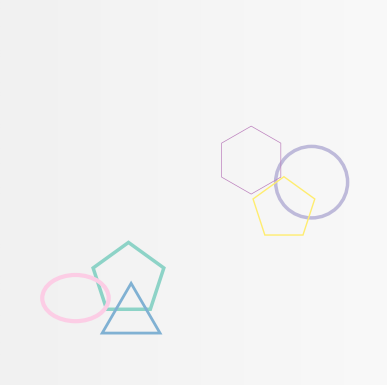[{"shape": "pentagon", "thickness": 2.5, "radius": 0.48, "center": [0.332, 0.274]}, {"shape": "circle", "thickness": 2.5, "radius": 0.46, "center": [0.804, 0.527]}, {"shape": "triangle", "thickness": 2, "radius": 0.43, "center": [0.338, 0.178]}, {"shape": "oval", "thickness": 3, "radius": 0.43, "center": [0.195, 0.226]}, {"shape": "hexagon", "thickness": 0.5, "radius": 0.44, "center": [0.648, 0.584]}, {"shape": "pentagon", "thickness": 1, "radius": 0.42, "center": [0.733, 0.457]}]